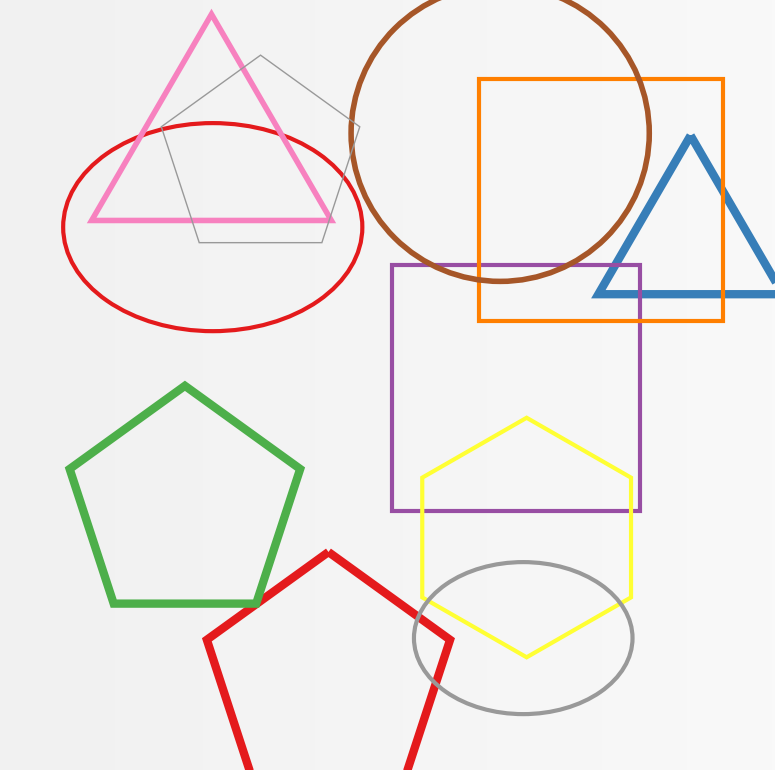[{"shape": "oval", "thickness": 1.5, "radius": 0.97, "center": [0.275, 0.705]}, {"shape": "pentagon", "thickness": 3, "radius": 0.82, "center": [0.424, 0.118]}, {"shape": "triangle", "thickness": 3, "radius": 0.69, "center": [0.891, 0.687]}, {"shape": "pentagon", "thickness": 3, "radius": 0.78, "center": [0.239, 0.343]}, {"shape": "square", "thickness": 1.5, "radius": 0.8, "center": [0.666, 0.496]}, {"shape": "square", "thickness": 1.5, "radius": 0.79, "center": [0.776, 0.74]}, {"shape": "hexagon", "thickness": 1.5, "radius": 0.78, "center": [0.68, 0.302]}, {"shape": "circle", "thickness": 2, "radius": 0.96, "center": [0.645, 0.827]}, {"shape": "triangle", "thickness": 2, "radius": 0.89, "center": [0.273, 0.803]}, {"shape": "oval", "thickness": 1.5, "radius": 0.71, "center": [0.675, 0.171]}, {"shape": "pentagon", "thickness": 0.5, "radius": 0.67, "center": [0.336, 0.794]}]